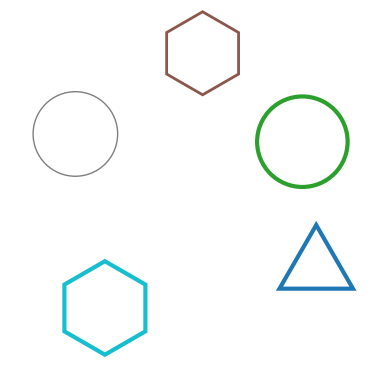[{"shape": "triangle", "thickness": 3, "radius": 0.55, "center": [0.821, 0.305]}, {"shape": "circle", "thickness": 3, "radius": 0.59, "center": [0.785, 0.632]}, {"shape": "hexagon", "thickness": 2, "radius": 0.54, "center": [0.526, 0.862]}, {"shape": "circle", "thickness": 1, "radius": 0.55, "center": [0.196, 0.652]}, {"shape": "hexagon", "thickness": 3, "radius": 0.61, "center": [0.272, 0.2]}]